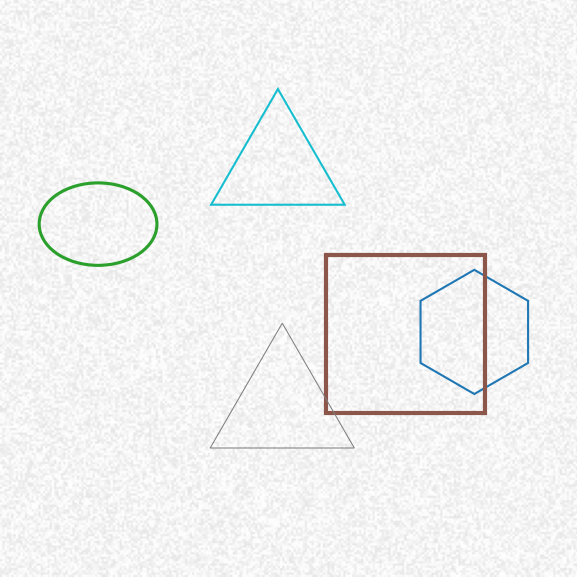[{"shape": "hexagon", "thickness": 1, "radius": 0.54, "center": [0.821, 0.424]}, {"shape": "oval", "thickness": 1.5, "radius": 0.51, "center": [0.17, 0.611]}, {"shape": "square", "thickness": 2, "radius": 0.69, "center": [0.702, 0.421]}, {"shape": "triangle", "thickness": 0.5, "radius": 0.72, "center": [0.489, 0.295]}, {"shape": "triangle", "thickness": 1, "radius": 0.67, "center": [0.481, 0.711]}]